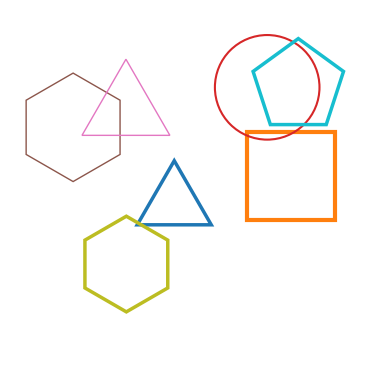[{"shape": "triangle", "thickness": 2.5, "radius": 0.55, "center": [0.453, 0.472]}, {"shape": "square", "thickness": 3, "radius": 0.57, "center": [0.755, 0.543]}, {"shape": "circle", "thickness": 1.5, "radius": 0.68, "center": [0.694, 0.773]}, {"shape": "hexagon", "thickness": 1, "radius": 0.7, "center": [0.19, 0.669]}, {"shape": "triangle", "thickness": 1, "radius": 0.66, "center": [0.327, 0.714]}, {"shape": "hexagon", "thickness": 2.5, "radius": 0.62, "center": [0.328, 0.314]}, {"shape": "pentagon", "thickness": 2.5, "radius": 0.62, "center": [0.775, 0.776]}]